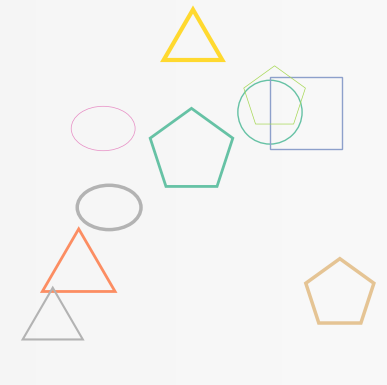[{"shape": "pentagon", "thickness": 2, "radius": 0.56, "center": [0.494, 0.606]}, {"shape": "circle", "thickness": 1, "radius": 0.41, "center": [0.697, 0.709]}, {"shape": "triangle", "thickness": 2, "radius": 0.54, "center": [0.203, 0.297]}, {"shape": "square", "thickness": 1, "radius": 0.47, "center": [0.789, 0.706]}, {"shape": "oval", "thickness": 0.5, "radius": 0.41, "center": [0.266, 0.666]}, {"shape": "pentagon", "thickness": 0.5, "radius": 0.42, "center": [0.709, 0.745]}, {"shape": "triangle", "thickness": 3, "radius": 0.44, "center": [0.498, 0.888]}, {"shape": "pentagon", "thickness": 2.5, "radius": 0.46, "center": [0.877, 0.236]}, {"shape": "triangle", "thickness": 1.5, "radius": 0.45, "center": [0.136, 0.163]}, {"shape": "oval", "thickness": 2.5, "radius": 0.41, "center": [0.282, 0.461]}]